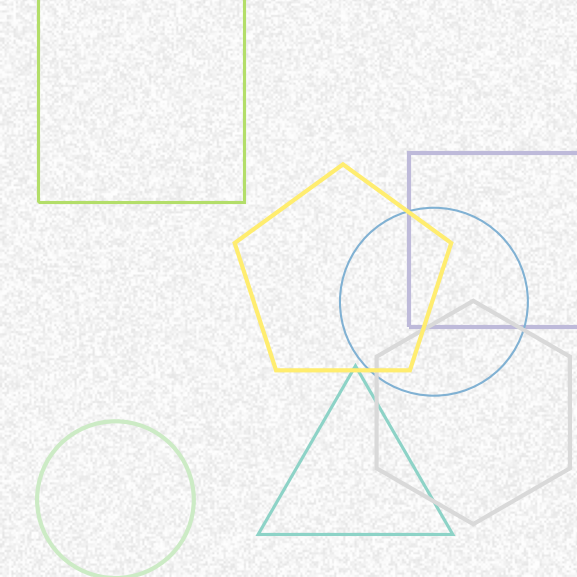[{"shape": "triangle", "thickness": 1.5, "radius": 0.97, "center": [0.616, 0.171]}, {"shape": "square", "thickness": 2, "radius": 0.75, "center": [0.86, 0.583]}, {"shape": "circle", "thickness": 1, "radius": 0.81, "center": [0.751, 0.477]}, {"shape": "square", "thickness": 1.5, "radius": 0.89, "center": [0.244, 0.828]}, {"shape": "hexagon", "thickness": 2, "radius": 0.97, "center": [0.82, 0.285]}, {"shape": "circle", "thickness": 2, "radius": 0.68, "center": [0.2, 0.134]}, {"shape": "pentagon", "thickness": 2, "radius": 0.99, "center": [0.594, 0.517]}]